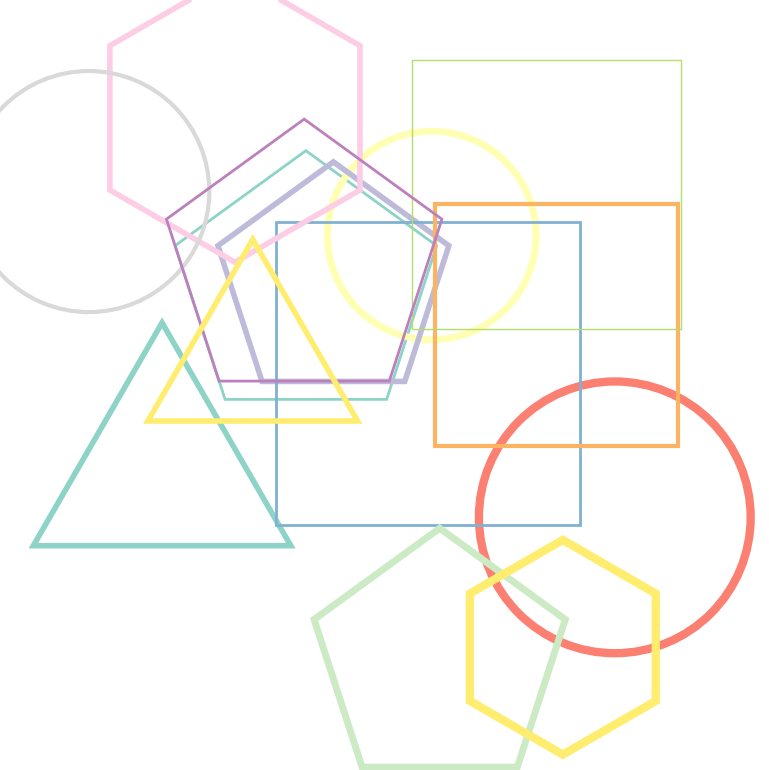[{"shape": "pentagon", "thickness": 1, "radius": 0.89, "center": [0.397, 0.626]}, {"shape": "triangle", "thickness": 2, "radius": 0.97, "center": [0.21, 0.388]}, {"shape": "circle", "thickness": 2.5, "radius": 0.68, "center": [0.561, 0.694]}, {"shape": "pentagon", "thickness": 2, "radius": 0.79, "center": [0.433, 0.632]}, {"shape": "circle", "thickness": 3, "radius": 0.88, "center": [0.798, 0.328]}, {"shape": "square", "thickness": 1, "radius": 0.99, "center": [0.556, 0.515]}, {"shape": "square", "thickness": 1.5, "radius": 0.79, "center": [0.722, 0.578]}, {"shape": "square", "thickness": 0.5, "radius": 0.87, "center": [0.71, 0.747]}, {"shape": "hexagon", "thickness": 2, "radius": 0.94, "center": [0.305, 0.847]}, {"shape": "circle", "thickness": 1.5, "radius": 0.78, "center": [0.115, 0.751]}, {"shape": "pentagon", "thickness": 1, "radius": 0.94, "center": [0.395, 0.657]}, {"shape": "pentagon", "thickness": 2.5, "radius": 0.86, "center": [0.571, 0.142]}, {"shape": "triangle", "thickness": 2, "radius": 0.79, "center": [0.328, 0.532]}, {"shape": "hexagon", "thickness": 3, "radius": 0.7, "center": [0.731, 0.159]}]